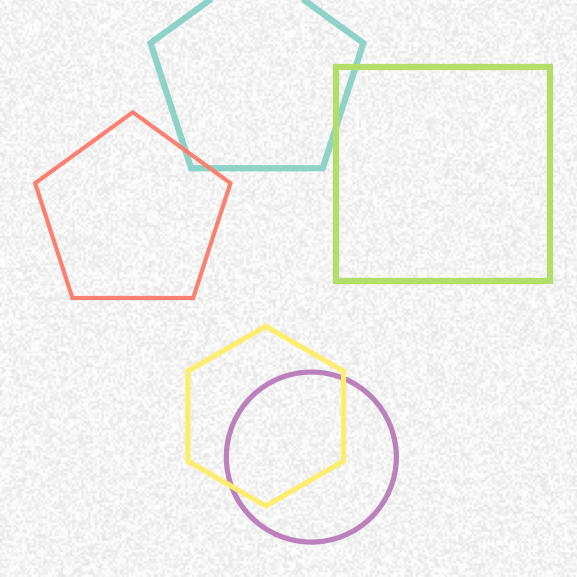[{"shape": "pentagon", "thickness": 3, "radius": 0.97, "center": [0.445, 0.865]}, {"shape": "pentagon", "thickness": 2, "radius": 0.89, "center": [0.23, 0.627]}, {"shape": "square", "thickness": 3, "radius": 0.93, "center": [0.767, 0.697]}, {"shape": "circle", "thickness": 2.5, "radius": 0.74, "center": [0.539, 0.208]}, {"shape": "hexagon", "thickness": 2.5, "radius": 0.78, "center": [0.46, 0.279]}]